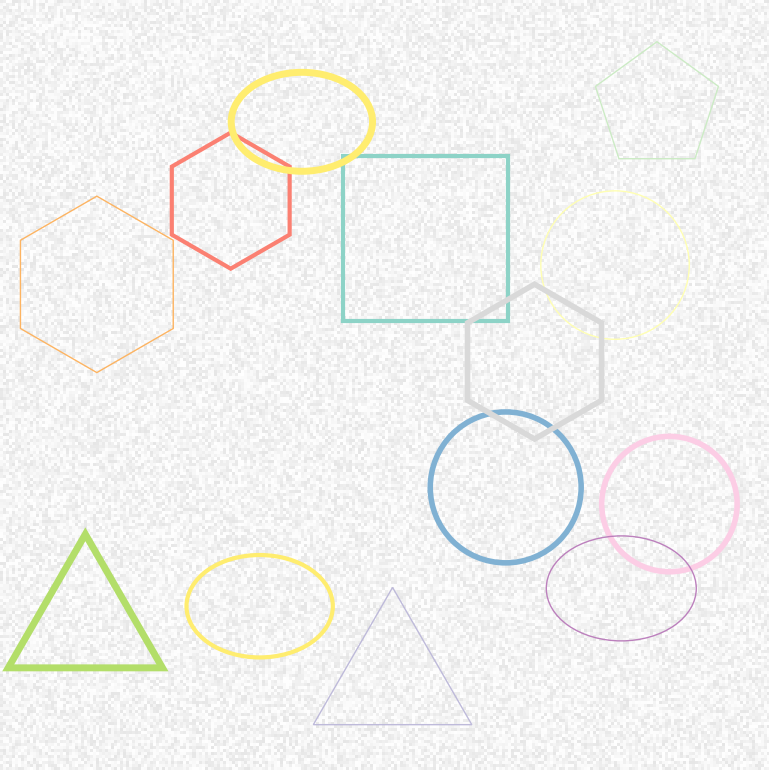[{"shape": "square", "thickness": 1.5, "radius": 0.53, "center": [0.552, 0.69]}, {"shape": "circle", "thickness": 0.5, "radius": 0.48, "center": [0.799, 0.656]}, {"shape": "triangle", "thickness": 0.5, "radius": 0.59, "center": [0.51, 0.118]}, {"shape": "hexagon", "thickness": 1.5, "radius": 0.44, "center": [0.3, 0.739]}, {"shape": "circle", "thickness": 2, "radius": 0.49, "center": [0.657, 0.367]}, {"shape": "hexagon", "thickness": 0.5, "radius": 0.57, "center": [0.126, 0.631]}, {"shape": "triangle", "thickness": 2.5, "radius": 0.58, "center": [0.111, 0.19]}, {"shape": "circle", "thickness": 2, "radius": 0.44, "center": [0.869, 0.345]}, {"shape": "hexagon", "thickness": 2, "radius": 0.5, "center": [0.694, 0.53]}, {"shape": "oval", "thickness": 0.5, "radius": 0.49, "center": [0.807, 0.236]}, {"shape": "pentagon", "thickness": 0.5, "radius": 0.42, "center": [0.853, 0.862]}, {"shape": "oval", "thickness": 2.5, "radius": 0.46, "center": [0.392, 0.842]}, {"shape": "oval", "thickness": 1.5, "radius": 0.48, "center": [0.337, 0.213]}]